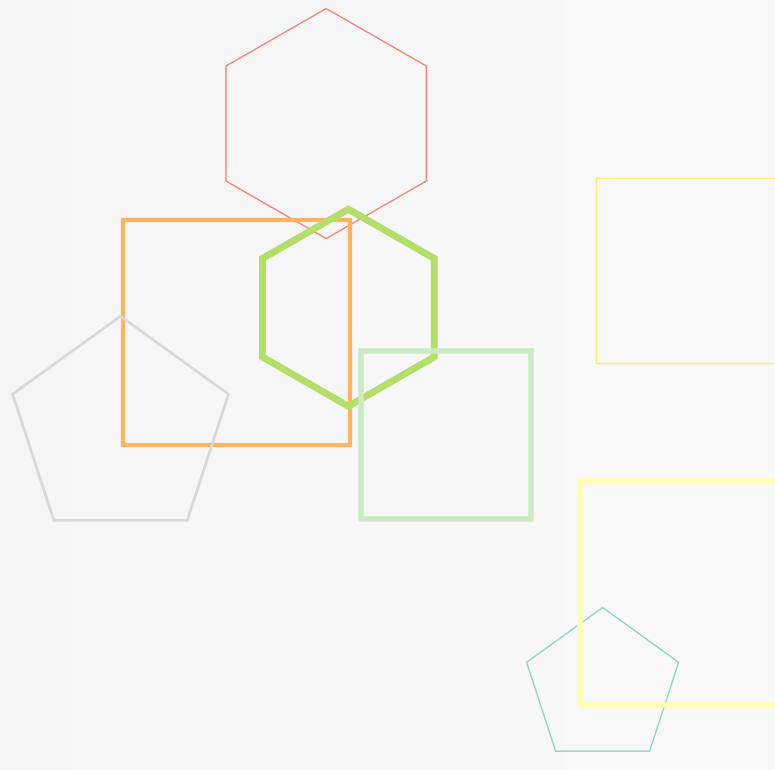[{"shape": "pentagon", "thickness": 0.5, "radius": 0.52, "center": [0.778, 0.108]}, {"shape": "square", "thickness": 2, "radius": 0.73, "center": [0.894, 0.23]}, {"shape": "hexagon", "thickness": 0.5, "radius": 0.75, "center": [0.421, 0.84]}, {"shape": "square", "thickness": 1.5, "radius": 0.73, "center": [0.306, 0.568]}, {"shape": "hexagon", "thickness": 2.5, "radius": 0.64, "center": [0.449, 0.6]}, {"shape": "pentagon", "thickness": 1, "radius": 0.73, "center": [0.156, 0.443]}, {"shape": "square", "thickness": 2, "radius": 0.55, "center": [0.575, 0.435]}, {"shape": "square", "thickness": 0.5, "radius": 0.6, "center": [0.889, 0.649]}]